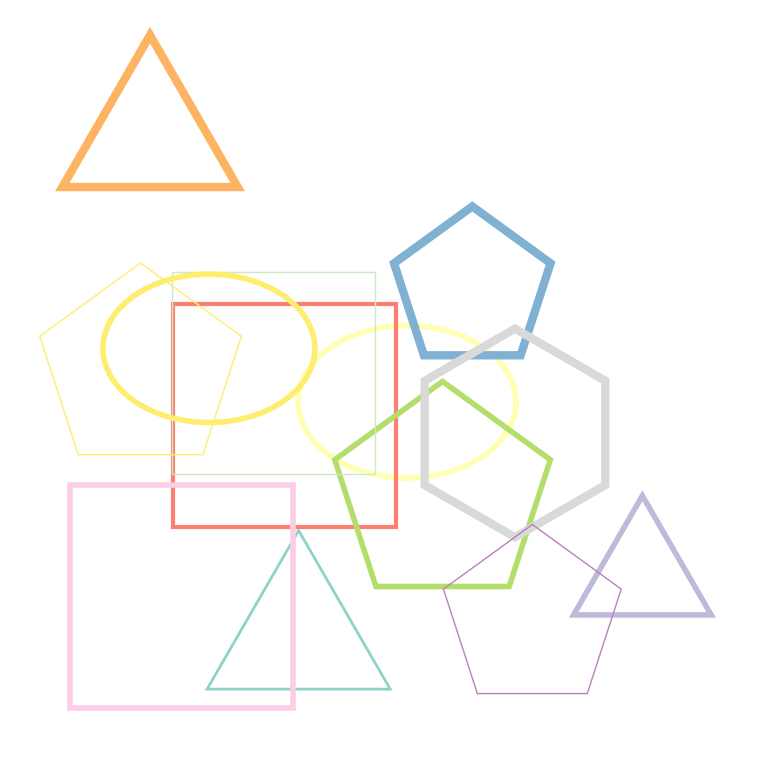[{"shape": "triangle", "thickness": 1, "radius": 0.69, "center": [0.388, 0.174]}, {"shape": "oval", "thickness": 2, "radius": 0.71, "center": [0.529, 0.478]}, {"shape": "triangle", "thickness": 2, "radius": 0.52, "center": [0.834, 0.253]}, {"shape": "square", "thickness": 1.5, "radius": 0.72, "center": [0.369, 0.46]}, {"shape": "pentagon", "thickness": 3, "radius": 0.53, "center": [0.613, 0.625]}, {"shape": "triangle", "thickness": 3, "radius": 0.66, "center": [0.195, 0.823]}, {"shape": "pentagon", "thickness": 2, "radius": 0.74, "center": [0.575, 0.357]}, {"shape": "square", "thickness": 2, "radius": 0.73, "center": [0.236, 0.225]}, {"shape": "hexagon", "thickness": 3, "radius": 0.68, "center": [0.669, 0.438]}, {"shape": "pentagon", "thickness": 0.5, "radius": 0.61, "center": [0.691, 0.197]}, {"shape": "square", "thickness": 0.5, "radius": 0.66, "center": [0.355, 0.516]}, {"shape": "pentagon", "thickness": 0.5, "radius": 0.69, "center": [0.183, 0.521]}, {"shape": "oval", "thickness": 2, "radius": 0.69, "center": [0.271, 0.548]}]